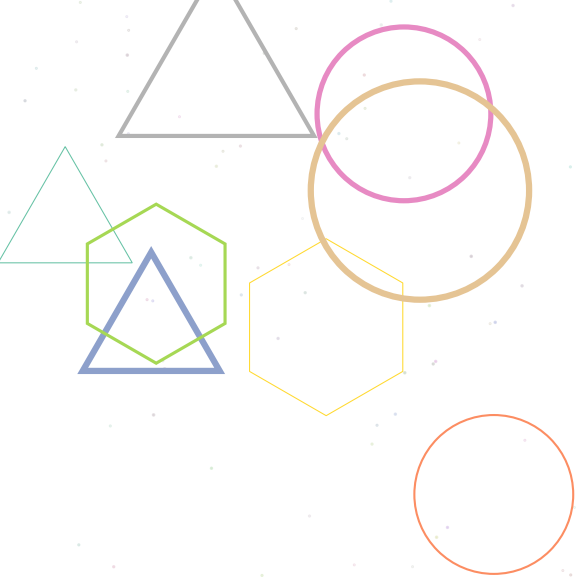[{"shape": "triangle", "thickness": 0.5, "radius": 0.67, "center": [0.113, 0.611]}, {"shape": "circle", "thickness": 1, "radius": 0.69, "center": [0.855, 0.143]}, {"shape": "triangle", "thickness": 3, "radius": 0.68, "center": [0.262, 0.425]}, {"shape": "circle", "thickness": 2.5, "radius": 0.75, "center": [0.699, 0.802]}, {"shape": "hexagon", "thickness": 1.5, "radius": 0.69, "center": [0.27, 0.508]}, {"shape": "hexagon", "thickness": 0.5, "radius": 0.77, "center": [0.565, 0.433]}, {"shape": "circle", "thickness": 3, "radius": 0.95, "center": [0.727, 0.669]}, {"shape": "triangle", "thickness": 2, "radius": 0.98, "center": [0.375, 0.861]}]